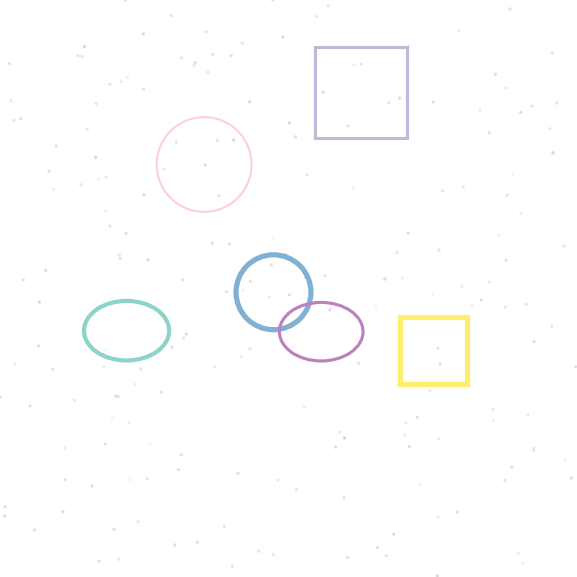[{"shape": "oval", "thickness": 2, "radius": 0.37, "center": [0.219, 0.426]}, {"shape": "square", "thickness": 1.5, "radius": 0.4, "center": [0.625, 0.839]}, {"shape": "circle", "thickness": 2.5, "radius": 0.32, "center": [0.474, 0.493]}, {"shape": "circle", "thickness": 1, "radius": 0.41, "center": [0.353, 0.714]}, {"shape": "oval", "thickness": 1.5, "radius": 0.36, "center": [0.556, 0.425]}, {"shape": "square", "thickness": 2.5, "radius": 0.29, "center": [0.75, 0.393]}]